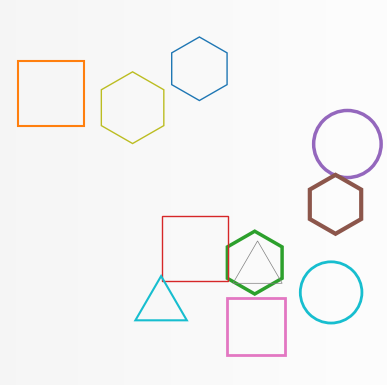[{"shape": "hexagon", "thickness": 1, "radius": 0.41, "center": [0.515, 0.821]}, {"shape": "square", "thickness": 1.5, "radius": 0.42, "center": [0.132, 0.758]}, {"shape": "hexagon", "thickness": 2.5, "radius": 0.41, "center": [0.657, 0.318]}, {"shape": "square", "thickness": 1, "radius": 0.43, "center": [0.504, 0.355]}, {"shape": "circle", "thickness": 2.5, "radius": 0.44, "center": [0.897, 0.626]}, {"shape": "hexagon", "thickness": 3, "radius": 0.38, "center": [0.866, 0.469]}, {"shape": "square", "thickness": 2, "radius": 0.38, "center": [0.661, 0.152]}, {"shape": "triangle", "thickness": 0.5, "radius": 0.37, "center": [0.665, 0.301]}, {"shape": "hexagon", "thickness": 1, "radius": 0.47, "center": [0.342, 0.72]}, {"shape": "circle", "thickness": 2, "radius": 0.4, "center": [0.854, 0.24]}, {"shape": "triangle", "thickness": 1.5, "radius": 0.38, "center": [0.416, 0.206]}]